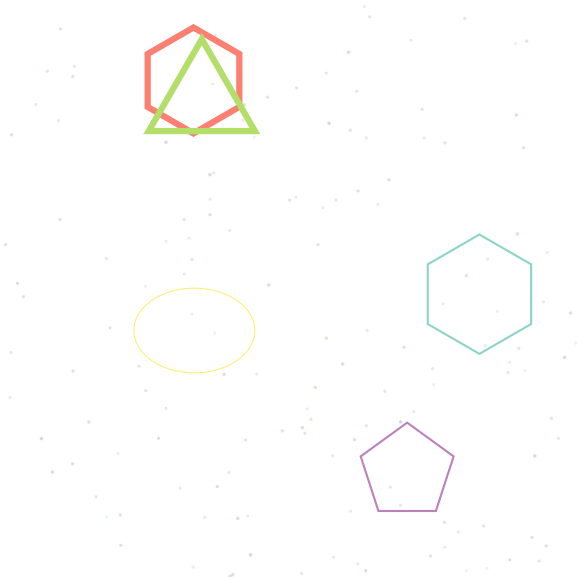[{"shape": "hexagon", "thickness": 1, "radius": 0.52, "center": [0.83, 0.49]}, {"shape": "hexagon", "thickness": 3, "radius": 0.46, "center": [0.335, 0.86]}, {"shape": "triangle", "thickness": 3, "radius": 0.53, "center": [0.349, 0.825]}, {"shape": "pentagon", "thickness": 1, "radius": 0.42, "center": [0.705, 0.183]}, {"shape": "oval", "thickness": 0.5, "radius": 0.52, "center": [0.337, 0.427]}]